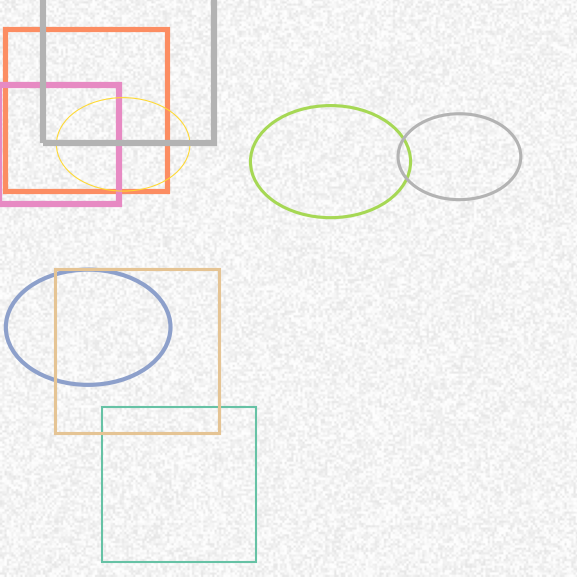[{"shape": "square", "thickness": 1, "radius": 0.67, "center": [0.31, 0.161]}, {"shape": "square", "thickness": 2.5, "radius": 0.7, "center": [0.149, 0.809]}, {"shape": "oval", "thickness": 2, "radius": 0.71, "center": [0.153, 0.432]}, {"shape": "square", "thickness": 3, "radius": 0.52, "center": [0.102, 0.749]}, {"shape": "oval", "thickness": 1.5, "radius": 0.69, "center": [0.572, 0.719]}, {"shape": "oval", "thickness": 0.5, "radius": 0.58, "center": [0.213, 0.749]}, {"shape": "square", "thickness": 1.5, "radius": 0.71, "center": [0.237, 0.391]}, {"shape": "oval", "thickness": 1.5, "radius": 0.53, "center": [0.796, 0.728]}, {"shape": "square", "thickness": 3, "radius": 0.74, "center": [0.222, 0.9]}]